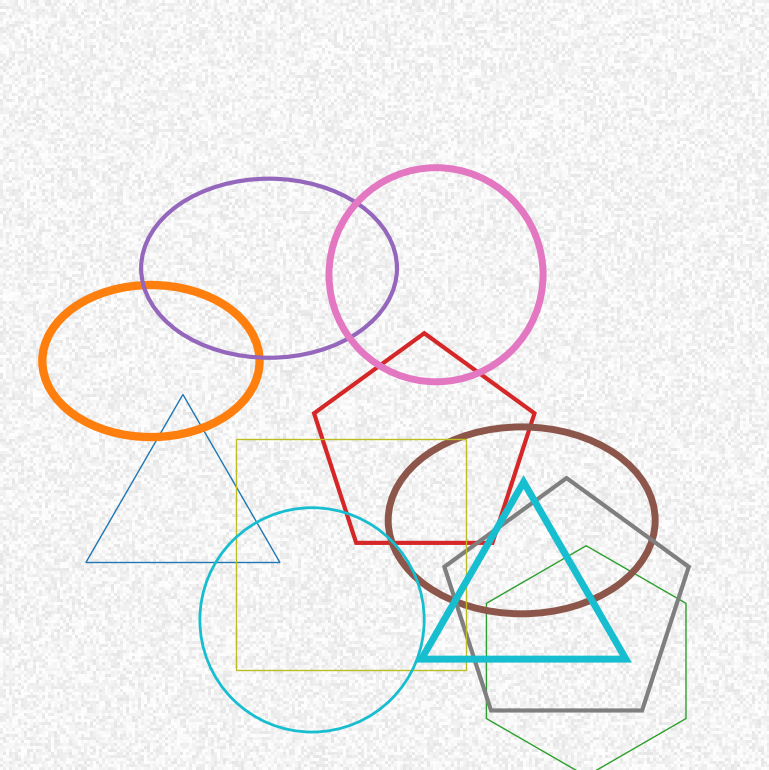[{"shape": "triangle", "thickness": 0.5, "radius": 0.73, "center": [0.238, 0.342]}, {"shape": "oval", "thickness": 3, "radius": 0.71, "center": [0.196, 0.531]}, {"shape": "hexagon", "thickness": 0.5, "radius": 0.75, "center": [0.761, 0.142]}, {"shape": "pentagon", "thickness": 1.5, "radius": 0.75, "center": [0.551, 0.417]}, {"shape": "oval", "thickness": 1.5, "radius": 0.83, "center": [0.349, 0.652]}, {"shape": "oval", "thickness": 2.5, "radius": 0.87, "center": [0.678, 0.324]}, {"shape": "circle", "thickness": 2.5, "radius": 0.7, "center": [0.566, 0.643]}, {"shape": "pentagon", "thickness": 1.5, "radius": 0.83, "center": [0.736, 0.212]}, {"shape": "square", "thickness": 0.5, "radius": 0.75, "center": [0.456, 0.28]}, {"shape": "triangle", "thickness": 2.5, "radius": 0.77, "center": [0.68, 0.221]}, {"shape": "circle", "thickness": 1, "radius": 0.73, "center": [0.405, 0.195]}]